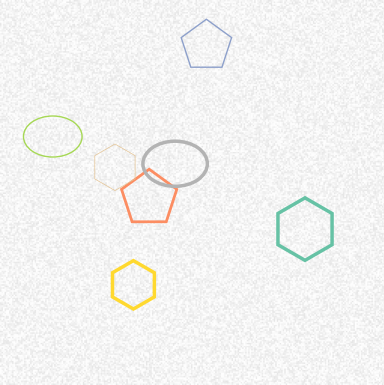[{"shape": "hexagon", "thickness": 2.5, "radius": 0.41, "center": [0.792, 0.405]}, {"shape": "pentagon", "thickness": 2, "radius": 0.38, "center": [0.387, 0.485]}, {"shape": "pentagon", "thickness": 1, "radius": 0.34, "center": [0.536, 0.881]}, {"shape": "oval", "thickness": 1, "radius": 0.38, "center": [0.137, 0.645]}, {"shape": "hexagon", "thickness": 2.5, "radius": 0.31, "center": [0.347, 0.26]}, {"shape": "hexagon", "thickness": 0.5, "radius": 0.3, "center": [0.299, 0.566]}, {"shape": "oval", "thickness": 2.5, "radius": 0.42, "center": [0.455, 0.575]}]